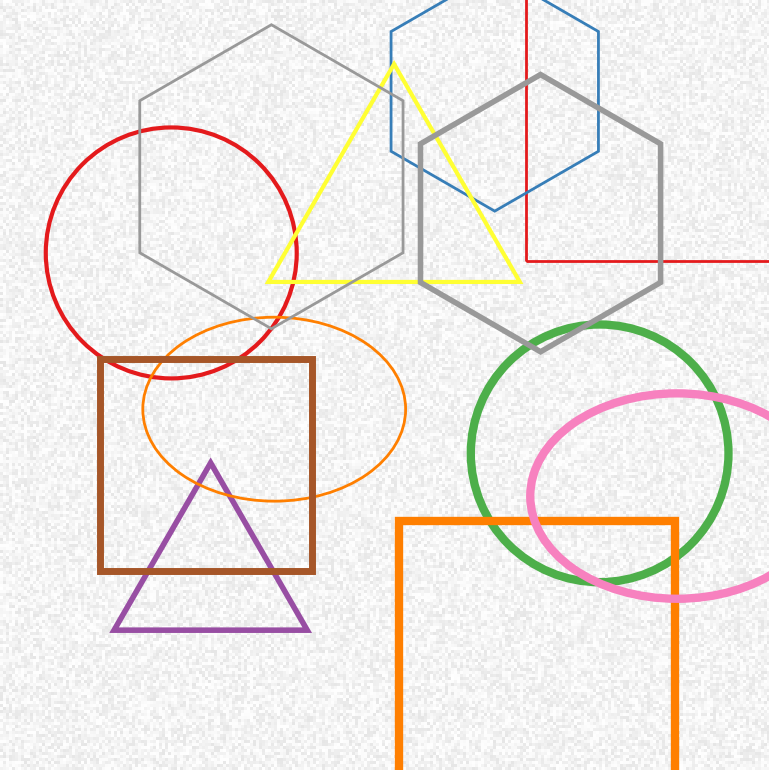[{"shape": "square", "thickness": 1, "radius": 1.0, "center": [0.882, 0.86]}, {"shape": "circle", "thickness": 1.5, "radius": 0.81, "center": [0.222, 0.672]}, {"shape": "hexagon", "thickness": 1, "radius": 0.78, "center": [0.643, 0.881]}, {"shape": "circle", "thickness": 3, "radius": 0.84, "center": [0.779, 0.411]}, {"shape": "triangle", "thickness": 2, "radius": 0.72, "center": [0.274, 0.254]}, {"shape": "oval", "thickness": 1, "radius": 0.85, "center": [0.356, 0.469]}, {"shape": "square", "thickness": 3, "radius": 0.9, "center": [0.697, 0.143]}, {"shape": "triangle", "thickness": 1.5, "radius": 0.94, "center": [0.512, 0.728]}, {"shape": "square", "thickness": 2.5, "radius": 0.69, "center": [0.268, 0.396]}, {"shape": "oval", "thickness": 3, "radius": 0.95, "center": [0.879, 0.356]}, {"shape": "hexagon", "thickness": 1, "radius": 0.99, "center": [0.352, 0.77]}, {"shape": "hexagon", "thickness": 2, "radius": 0.9, "center": [0.702, 0.723]}]